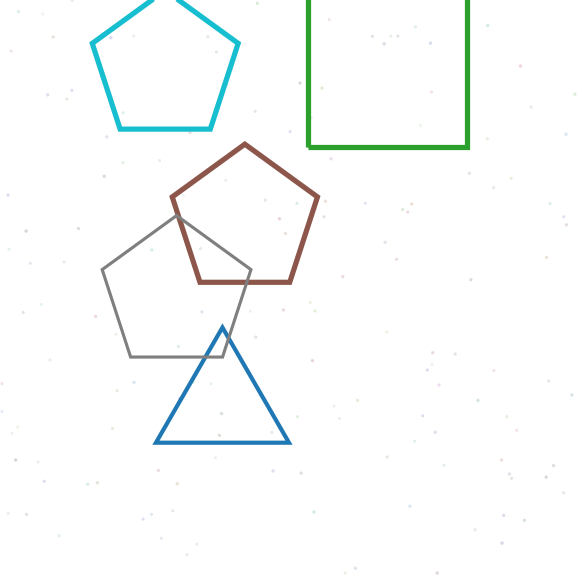[{"shape": "triangle", "thickness": 2, "radius": 0.67, "center": [0.385, 0.299]}, {"shape": "square", "thickness": 2.5, "radius": 0.69, "center": [0.671, 0.882]}, {"shape": "pentagon", "thickness": 2.5, "radius": 0.66, "center": [0.424, 0.617]}, {"shape": "pentagon", "thickness": 1.5, "radius": 0.68, "center": [0.306, 0.49]}, {"shape": "pentagon", "thickness": 2.5, "radius": 0.66, "center": [0.286, 0.883]}]